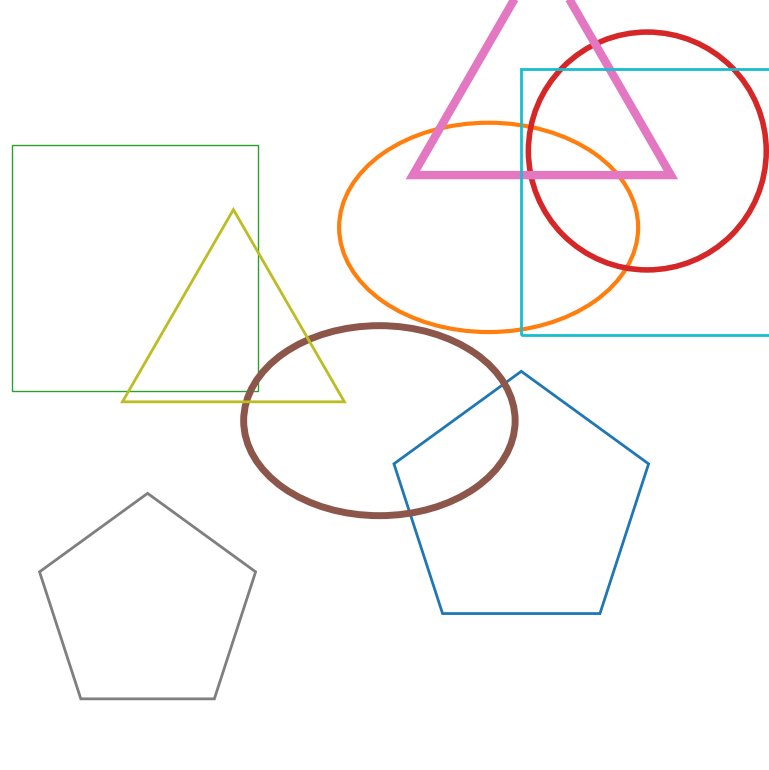[{"shape": "pentagon", "thickness": 1, "radius": 0.87, "center": [0.677, 0.344]}, {"shape": "oval", "thickness": 1.5, "radius": 0.97, "center": [0.635, 0.705]}, {"shape": "square", "thickness": 0.5, "radius": 0.8, "center": [0.176, 0.652]}, {"shape": "circle", "thickness": 2, "radius": 0.77, "center": [0.841, 0.804]}, {"shape": "oval", "thickness": 2.5, "radius": 0.88, "center": [0.493, 0.454]}, {"shape": "triangle", "thickness": 3, "radius": 0.97, "center": [0.704, 0.869]}, {"shape": "pentagon", "thickness": 1, "radius": 0.74, "center": [0.192, 0.212]}, {"shape": "triangle", "thickness": 1, "radius": 0.83, "center": [0.303, 0.561]}, {"shape": "square", "thickness": 1, "radius": 0.86, "center": [0.849, 0.738]}]